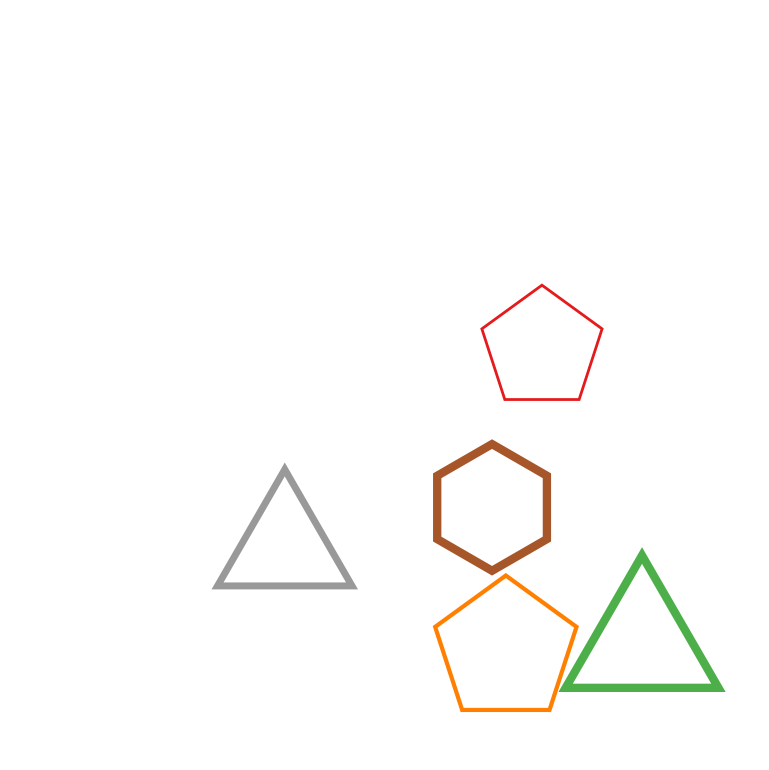[{"shape": "pentagon", "thickness": 1, "radius": 0.41, "center": [0.704, 0.548]}, {"shape": "triangle", "thickness": 3, "radius": 0.57, "center": [0.834, 0.164]}, {"shape": "pentagon", "thickness": 1.5, "radius": 0.48, "center": [0.657, 0.156]}, {"shape": "hexagon", "thickness": 3, "radius": 0.41, "center": [0.639, 0.341]}, {"shape": "triangle", "thickness": 2.5, "radius": 0.5, "center": [0.37, 0.289]}]